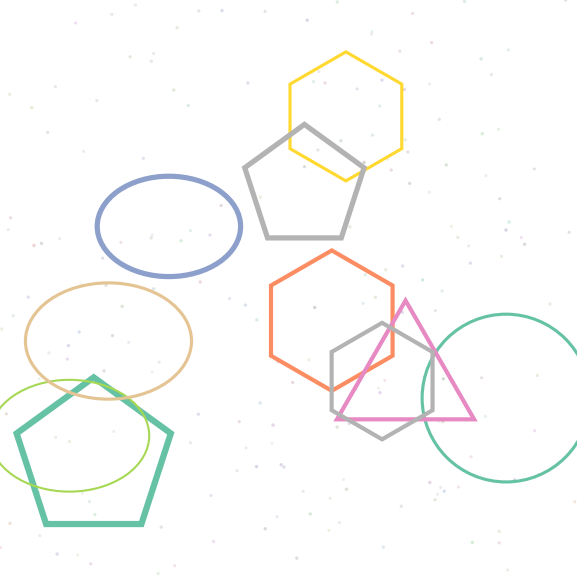[{"shape": "circle", "thickness": 1.5, "radius": 0.73, "center": [0.876, 0.31]}, {"shape": "pentagon", "thickness": 3, "radius": 0.7, "center": [0.162, 0.205]}, {"shape": "hexagon", "thickness": 2, "radius": 0.61, "center": [0.575, 0.444]}, {"shape": "oval", "thickness": 2.5, "radius": 0.62, "center": [0.292, 0.607]}, {"shape": "triangle", "thickness": 2, "radius": 0.69, "center": [0.702, 0.342]}, {"shape": "oval", "thickness": 1, "radius": 0.69, "center": [0.12, 0.245]}, {"shape": "hexagon", "thickness": 1.5, "radius": 0.56, "center": [0.599, 0.798]}, {"shape": "oval", "thickness": 1.5, "radius": 0.72, "center": [0.188, 0.409]}, {"shape": "pentagon", "thickness": 2.5, "radius": 0.54, "center": [0.527, 0.675]}, {"shape": "hexagon", "thickness": 2, "radius": 0.5, "center": [0.662, 0.339]}]